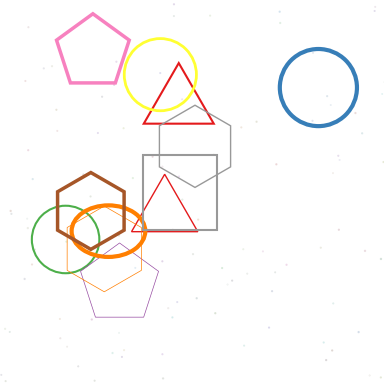[{"shape": "triangle", "thickness": 1.5, "radius": 0.52, "center": [0.464, 0.731]}, {"shape": "triangle", "thickness": 1, "radius": 0.5, "center": [0.428, 0.448]}, {"shape": "circle", "thickness": 3, "radius": 0.5, "center": [0.827, 0.773]}, {"shape": "circle", "thickness": 1.5, "radius": 0.44, "center": [0.17, 0.378]}, {"shape": "pentagon", "thickness": 0.5, "radius": 0.53, "center": [0.311, 0.262]}, {"shape": "oval", "thickness": 3, "radius": 0.48, "center": [0.282, 0.4]}, {"shape": "hexagon", "thickness": 0.5, "radius": 0.56, "center": [0.271, 0.353]}, {"shape": "circle", "thickness": 2, "radius": 0.47, "center": [0.416, 0.806]}, {"shape": "hexagon", "thickness": 2.5, "radius": 0.5, "center": [0.236, 0.452]}, {"shape": "pentagon", "thickness": 2.5, "radius": 0.5, "center": [0.241, 0.865]}, {"shape": "square", "thickness": 1.5, "radius": 0.49, "center": [0.467, 0.501]}, {"shape": "hexagon", "thickness": 1, "radius": 0.53, "center": [0.507, 0.62]}]